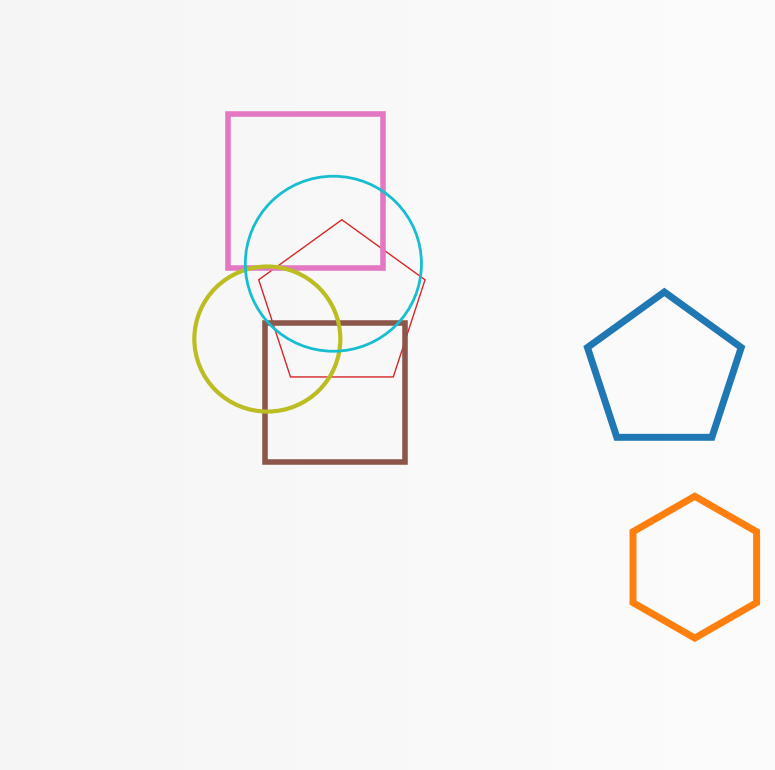[{"shape": "pentagon", "thickness": 2.5, "radius": 0.52, "center": [0.857, 0.516]}, {"shape": "hexagon", "thickness": 2.5, "radius": 0.46, "center": [0.897, 0.263]}, {"shape": "pentagon", "thickness": 0.5, "radius": 0.56, "center": [0.441, 0.602]}, {"shape": "square", "thickness": 2, "radius": 0.45, "center": [0.433, 0.491]}, {"shape": "square", "thickness": 2, "radius": 0.5, "center": [0.395, 0.752]}, {"shape": "circle", "thickness": 1.5, "radius": 0.47, "center": [0.345, 0.56]}, {"shape": "circle", "thickness": 1, "radius": 0.57, "center": [0.43, 0.657]}]